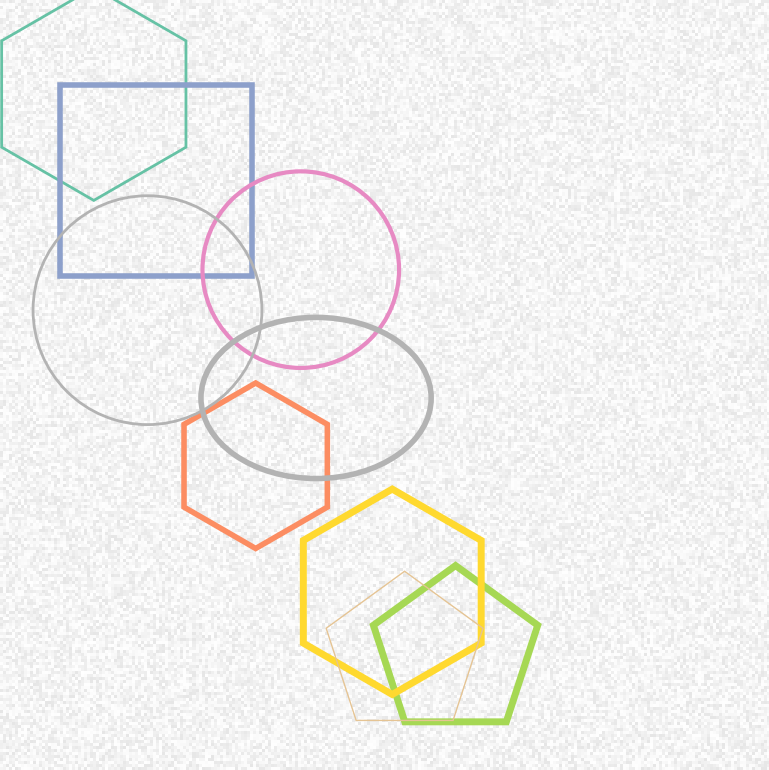[{"shape": "hexagon", "thickness": 1, "radius": 0.69, "center": [0.122, 0.878]}, {"shape": "hexagon", "thickness": 2, "radius": 0.54, "center": [0.332, 0.395]}, {"shape": "square", "thickness": 2, "radius": 0.62, "center": [0.203, 0.766]}, {"shape": "circle", "thickness": 1.5, "radius": 0.64, "center": [0.391, 0.65]}, {"shape": "pentagon", "thickness": 2.5, "radius": 0.56, "center": [0.592, 0.153]}, {"shape": "hexagon", "thickness": 2.5, "radius": 0.67, "center": [0.509, 0.231]}, {"shape": "pentagon", "thickness": 0.5, "radius": 0.54, "center": [0.525, 0.151]}, {"shape": "oval", "thickness": 2, "radius": 0.75, "center": [0.41, 0.483]}, {"shape": "circle", "thickness": 1, "radius": 0.74, "center": [0.192, 0.597]}]